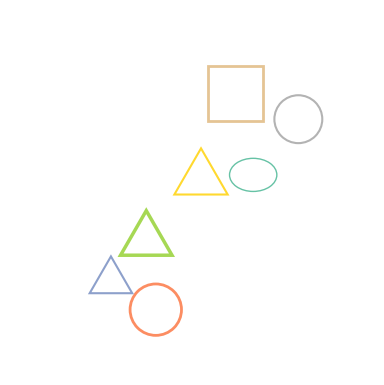[{"shape": "oval", "thickness": 1, "radius": 0.31, "center": [0.658, 0.546]}, {"shape": "circle", "thickness": 2, "radius": 0.33, "center": [0.405, 0.196]}, {"shape": "triangle", "thickness": 1.5, "radius": 0.32, "center": [0.288, 0.27]}, {"shape": "triangle", "thickness": 2.5, "radius": 0.39, "center": [0.38, 0.376]}, {"shape": "triangle", "thickness": 1.5, "radius": 0.4, "center": [0.522, 0.535]}, {"shape": "square", "thickness": 2, "radius": 0.36, "center": [0.611, 0.757]}, {"shape": "circle", "thickness": 1.5, "radius": 0.31, "center": [0.775, 0.69]}]